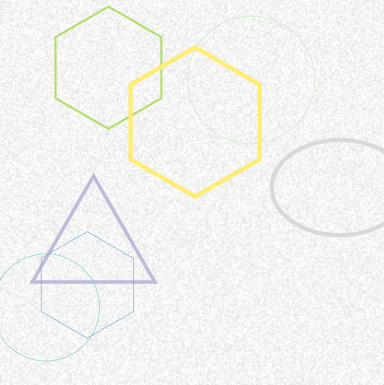[{"shape": "circle", "thickness": 0.5, "radius": 0.7, "center": [0.119, 0.202]}, {"shape": "triangle", "thickness": 2.5, "radius": 0.92, "center": [0.243, 0.359]}, {"shape": "hexagon", "thickness": 0.5, "radius": 0.69, "center": [0.227, 0.26]}, {"shape": "hexagon", "thickness": 1.5, "radius": 0.79, "center": [0.282, 0.824]}, {"shape": "oval", "thickness": 3, "radius": 0.88, "center": [0.883, 0.513]}, {"shape": "circle", "thickness": 0.5, "radius": 0.83, "center": [0.652, 0.792]}, {"shape": "hexagon", "thickness": 3, "radius": 0.97, "center": [0.507, 0.683]}]